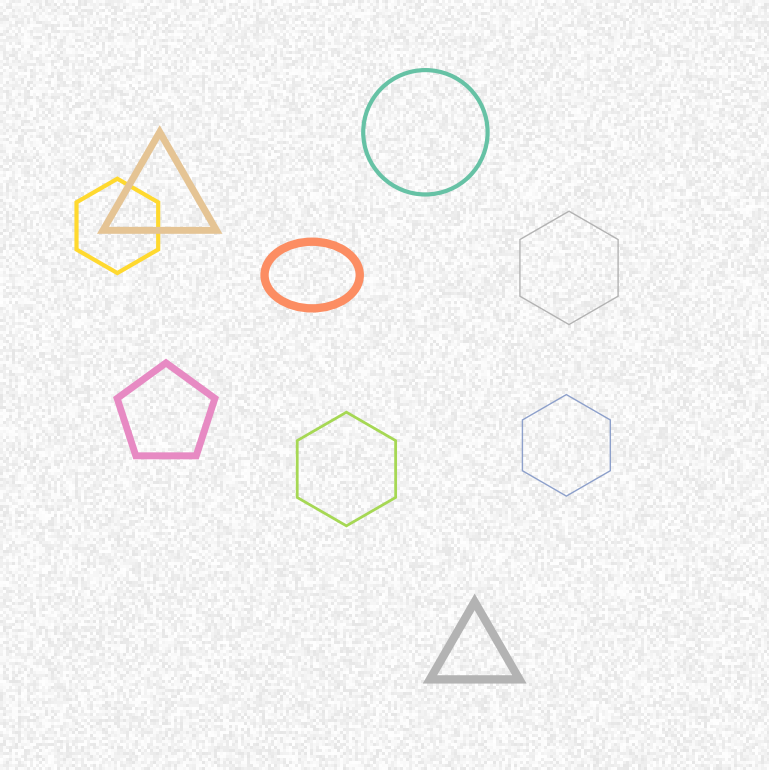[{"shape": "circle", "thickness": 1.5, "radius": 0.4, "center": [0.552, 0.828]}, {"shape": "oval", "thickness": 3, "radius": 0.31, "center": [0.405, 0.643]}, {"shape": "hexagon", "thickness": 0.5, "radius": 0.33, "center": [0.736, 0.422]}, {"shape": "pentagon", "thickness": 2.5, "radius": 0.33, "center": [0.216, 0.462]}, {"shape": "hexagon", "thickness": 1, "radius": 0.37, "center": [0.45, 0.391]}, {"shape": "hexagon", "thickness": 1.5, "radius": 0.31, "center": [0.152, 0.707]}, {"shape": "triangle", "thickness": 2.5, "radius": 0.43, "center": [0.207, 0.743]}, {"shape": "hexagon", "thickness": 0.5, "radius": 0.37, "center": [0.739, 0.652]}, {"shape": "triangle", "thickness": 3, "radius": 0.34, "center": [0.616, 0.151]}]